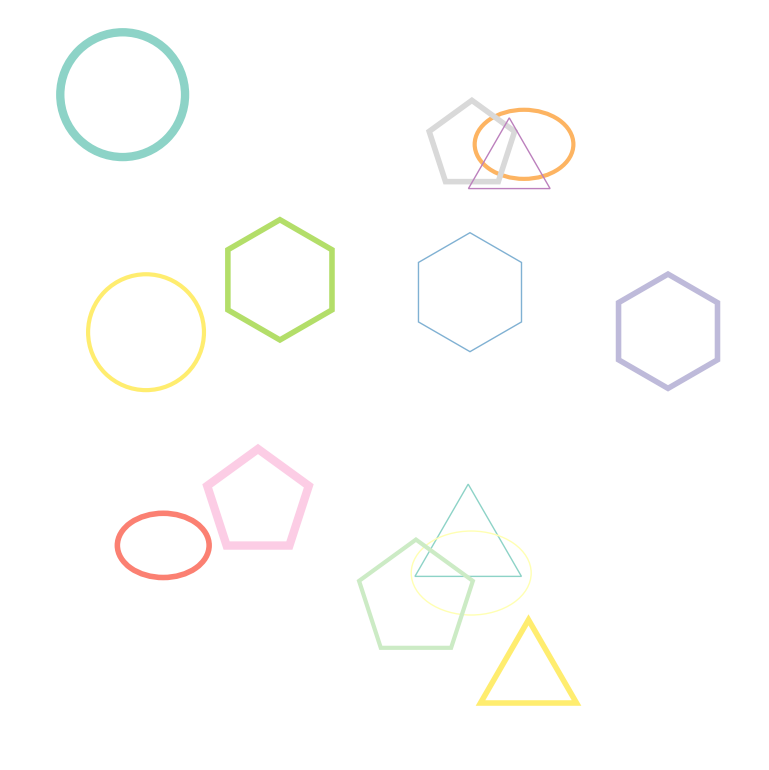[{"shape": "triangle", "thickness": 0.5, "radius": 0.4, "center": [0.608, 0.291]}, {"shape": "circle", "thickness": 3, "radius": 0.41, "center": [0.159, 0.877]}, {"shape": "oval", "thickness": 0.5, "radius": 0.39, "center": [0.612, 0.256]}, {"shape": "hexagon", "thickness": 2, "radius": 0.37, "center": [0.868, 0.57]}, {"shape": "oval", "thickness": 2, "radius": 0.3, "center": [0.212, 0.292]}, {"shape": "hexagon", "thickness": 0.5, "radius": 0.39, "center": [0.61, 0.621]}, {"shape": "oval", "thickness": 1.5, "radius": 0.32, "center": [0.681, 0.813]}, {"shape": "hexagon", "thickness": 2, "radius": 0.39, "center": [0.364, 0.637]}, {"shape": "pentagon", "thickness": 3, "radius": 0.35, "center": [0.335, 0.348]}, {"shape": "pentagon", "thickness": 2, "radius": 0.29, "center": [0.613, 0.811]}, {"shape": "triangle", "thickness": 0.5, "radius": 0.31, "center": [0.661, 0.786]}, {"shape": "pentagon", "thickness": 1.5, "radius": 0.39, "center": [0.54, 0.222]}, {"shape": "triangle", "thickness": 2, "radius": 0.36, "center": [0.686, 0.123]}, {"shape": "circle", "thickness": 1.5, "radius": 0.38, "center": [0.19, 0.569]}]